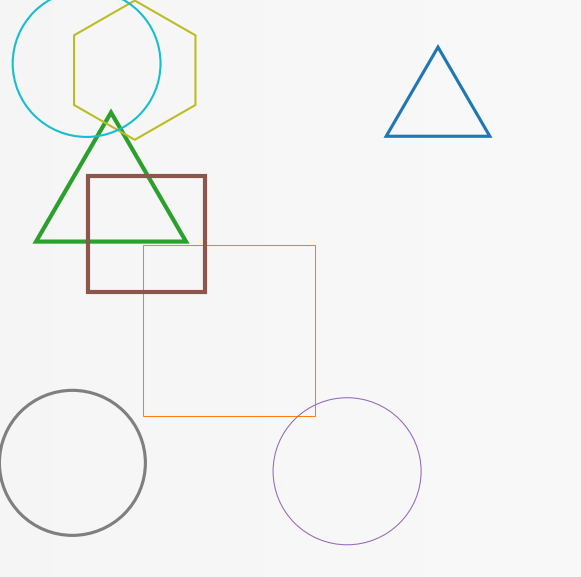[{"shape": "triangle", "thickness": 1.5, "radius": 0.51, "center": [0.754, 0.815]}, {"shape": "square", "thickness": 0.5, "radius": 0.74, "center": [0.394, 0.427]}, {"shape": "triangle", "thickness": 2, "radius": 0.74, "center": [0.191, 0.655]}, {"shape": "circle", "thickness": 0.5, "radius": 0.64, "center": [0.597, 0.183]}, {"shape": "square", "thickness": 2, "radius": 0.51, "center": [0.252, 0.594]}, {"shape": "circle", "thickness": 1.5, "radius": 0.63, "center": [0.125, 0.198]}, {"shape": "hexagon", "thickness": 1, "radius": 0.6, "center": [0.232, 0.878]}, {"shape": "circle", "thickness": 1, "radius": 0.64, "center": [0.149, 0.889]}]